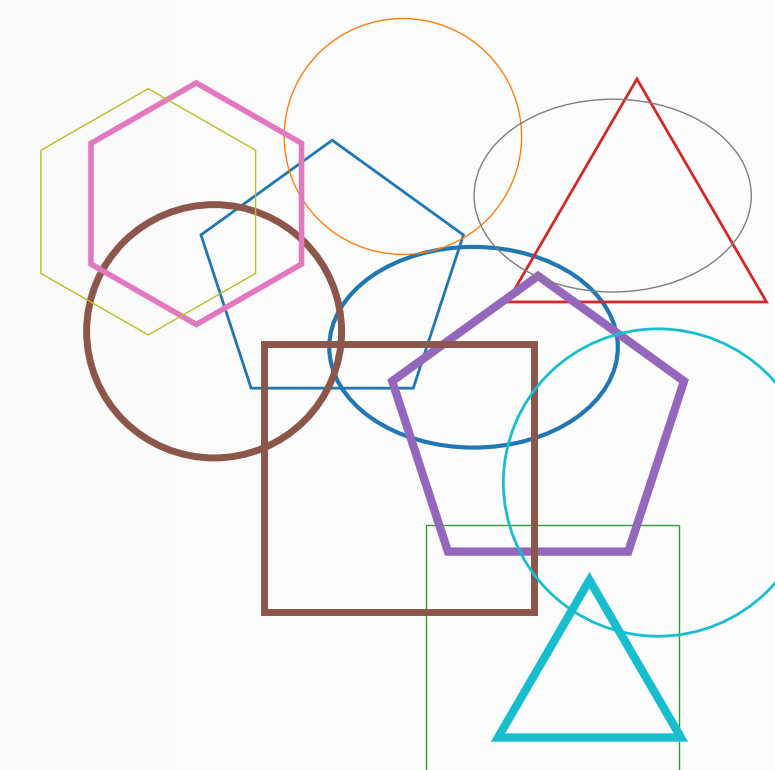[{"shape": "oval", "thickness": 1.5, "radius": 0.93, "center": [0.611, 0.549]}, {"shape": "pentagon", "thickness": 1, "radius": 0.89, "center": [0.429, 0.64]}, {"shape": "circle", "thickness": 0.5, "radius": 0.77, "center": [0.52, 0.823]}, {"shape": "square", "thickness": 0.5, "radius": 0.82, "center": [0.713, 0.155]}, {"shape": "triangle", "thickness": 1, "radius": 0.97, "center": [0.822, 0.704]}, {"shape": "pentagon", "thickness": 3, "radius": 0.99, "center": [0.694, 0.444]}, {"shape": "circle", "thickness": 2.5, "radius": 0.82, "center": [0.276, 0.57]}, {"shape": "square", "thickness": 2.5, "radius": 0.87, "center": [0.515, 0.379]}, {"shape": "hexagon", "thickness": 2, "radius": 0.78, "center": [0.253, 0.735]}, {"shape": "oval", "thickness": 0.5, "radius": 0.89, "center": [0.791, 0.746]}, {"shape": "hexagon", "thickness": 0.5, "radius": 0.8, "center": [0.191, 0.725]}, {"shape": "circle", "thickness": 1, "radius": 1.0, "center": [0.849, 0.373]}, {"shape": "triangle", "thickness": 3, "radius": 0.68, "center": [0.761, 0.11]}]